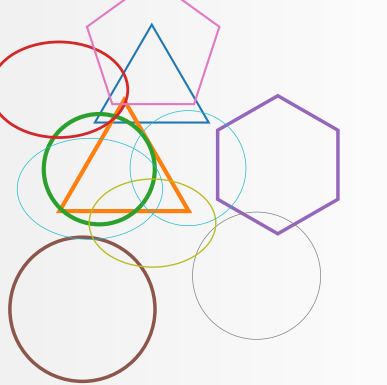[{"shape": "triangle", "thickness": 1.5, "radius": 0.85, "center": [0.392, 0.767]}, {"shape": "triangle", "thickness": 3, "radius": 0.96, "center": [0.32, 0.548]}, {"shape": "circle", "thickness": 3, "radius": 0.72, "center": [0.256, 0.561]}, {"shape": "oval", "thickness": 2, "radius": 0.89, "center": [0.152, 0.767]}, {"shape": "hexagon", "thickness": 2.5, "radius": 0.9, "center": [0.717, 0.572]}, {"shape": "circle", "thickness": 2.5, "radius": 0.94, "center": [0.213, 0.197]}, {"shape": "pentagon", "thickness": 1.5, "radius": 0.9, "center": [0.395, 0.875]}, {"shape": "circle", "thickness": 0.5, "radius": 0.83, "center": [0.662, 0.284]}, {"shape": "oval", "thickness": 1, "radius": 0.82, "center": [0.393, 0.421]}, {"shape": "oval", "thickness": 0.5, "radius": 0.94, "center": [0.232, 0.509]}, {"shape": "circle", "thickness": 0.5, "radius": 0.75, "center": [0.485, 0.563]}]